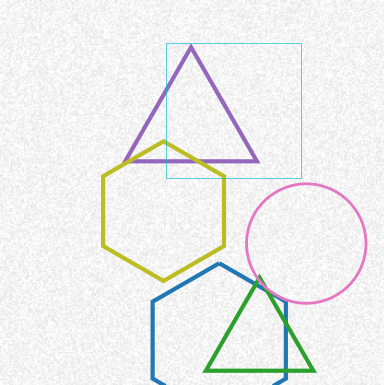[{"shape": "hexagon", "thickness": 3, "radius": 1.0, "center": [0.569, 0.116]}, {"shape": "triangle", "thickness": 3, "radius": 0.81, "center": [0.674, 0.118]}, {"shape": "triangle", "thickness": 3, "radius": 0.99, "center": [0.496, 0.68]}, {"shape": "circle", "thickness": 2, "radius": 0.78, "center": [0.796, 0.367]}, {"shape": "hexagon", "thickness": 3, "radius": 0.91, "center": [0.425, 0.452]}, {"shape": "square", "thickness": 0.5, "radius": 0.88, "center": [0.606, 0.714]}]